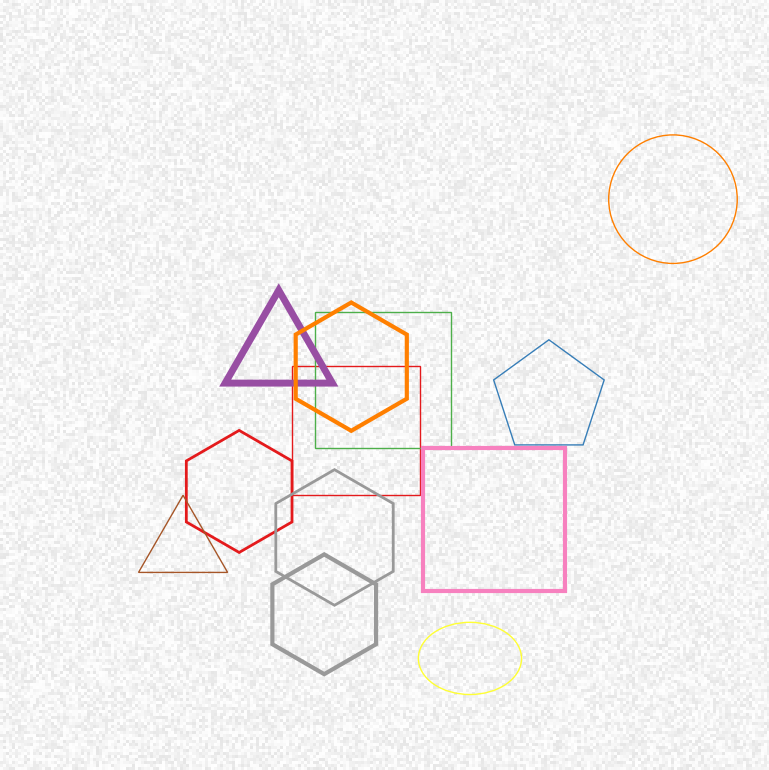[{"shape": "hexagon", "thickness": 1, "radius": 0.4, "center": [0.311, 0.362]}, {"shape": "square", "thickness": 0.5, "radius": 0.42, "center": [0.462, 0.441]}, {"shape": "pentagon", "thickness": 0.5, "radius": 0.38, "center": [0.713, 0.483]}, {"shape": "square", "thickness": 0.5, "radius": 0.44, "center": [0.497, 0.507]}, {"shape": "triangle", "thickness": 2.5, "radius": 0.4, "center": [0.362, 0.543]}, {"shape": "circle", "thickness": 0.5, "radius": 0.42, "center": [0.874, 0.741]}, {"shape": "hexagon", "thickness": 1.5, "radius": 0.42, "center": [0.456, 0.524]}, {"shape": "oval", "thickness": 0.5, "radius": 0.33, "center": [0.61, 0.145]}, {"shape": "triangle", "thickness": 0.5, "radius": 0.33, "center": [0.238, 0.29]}, {"shape": "square", "thickness": 1.5, "radius": 0.46, "center": [0.642, 0.325]}, {"shape": "hexagon", "thickness": 1.5, "radius": 0.39, "center": [0.421, 0.202]}, {"shape": "hexagon", "thickness": 1, "radius": 0.44, "center": [0.434, 0.302]}]